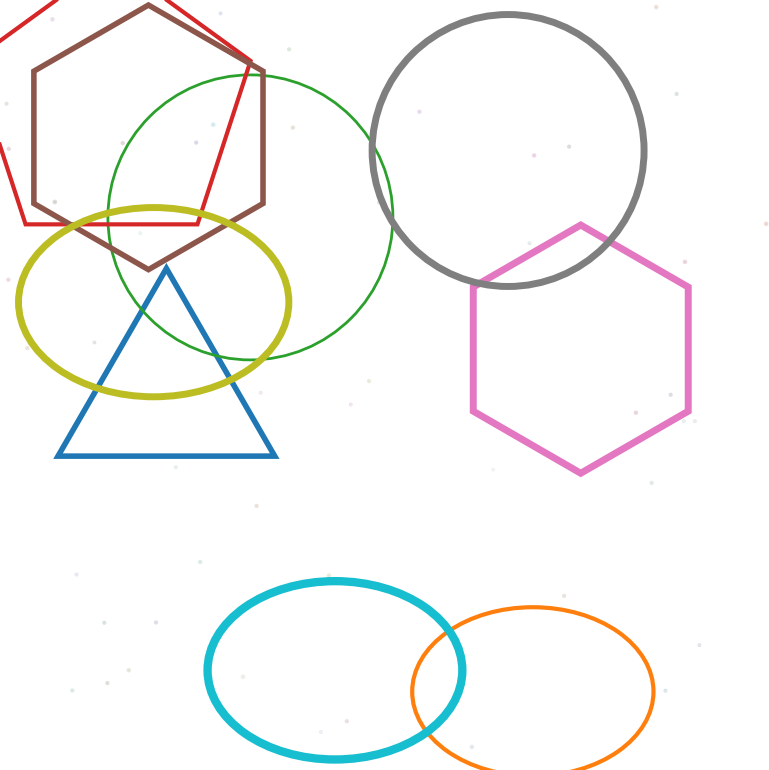[{"shape": "triangle", "thickness": 2, "radius": 0.81, "center": [0.216, 0.489]}, {"shape": "oval", "thickness": 1.5, "radius": 0.78, "center": [0.692, 0.102]}, {"shape": "circle", "thickness": 1, "radius": 0.93, "center": [0.325, 0.718]}, {"shape": "pentagon", "thickness": 1.5, "radius": 0.95, "center": [0.145, 0.862]}, {"shape": "hexagon", "thickness": 2, "radius": 0.86, "center": [0.193, 0.822]}, {"shape": "hexagon", "thickness": 2.5, "radius": 0.81, "center": [0.754, 0.547]}, {"shape": "circle", "thickness": 2.5, "radius": 0.88, "center": [0.66, 0.805]}, {"shape": "oval", "thickness": 2.5, "radius": 0.88, "center": [0.2, 0.608]}, {"shape": "oval", "thickness": 3, "radius": 0.83, "center": [0.435, 0.129]}]